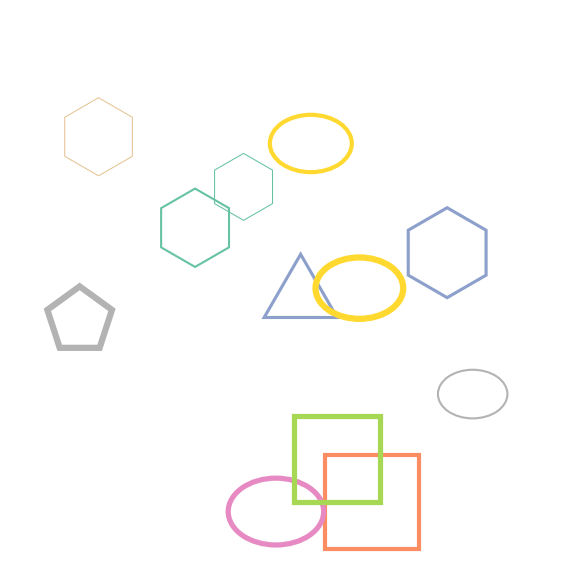[{"shape": "hexagon", "thickness": 1, "radius": 0.34, "center": [0.338, 0.605]}, {"shape": "hexagon", "thickness": 0.5, "radius": 0.29, "center": [0.422, 0.676]}, {"shape": "square", "thickness": 2, "radius": 0.41, "center": [0.645, 0.129]}, {"shape": "hexagon", "thickness": 1.5, "radius": 0.39, "center": [0.774, 0.562]}, {"shape": "triangle", "thickness": 1.5, "radius": 0.36, "center": [0.521, 0.486]}, {"shape": "oval", "thickness": 2.5, "radius": 0.41, "center": [0.478, 0.113]}, {"shape": "square", "thickness": 2.5, "radius": 0.37, "center": [0.584, 0.205]}, {"shape": "oval", "thickness": 3, "radius": 0.38, "center": [0.622, 0.5]}, {"shape": "oval", "thickness": 2, "radius": 0.35, "center": [0.538, 0.751]}, {"shape": "hexagon", "thickness": 0.5, "radius": 0.34, "center": [0.171, 0.762]}, {"shape": "oval", "thickness": 1, "radius": 0.3, "center": [0.818, 0.317]}, {"shape": "pentagon", "thickness": 3, "radius": 0.29, "center": [0.138, 0.444]}]